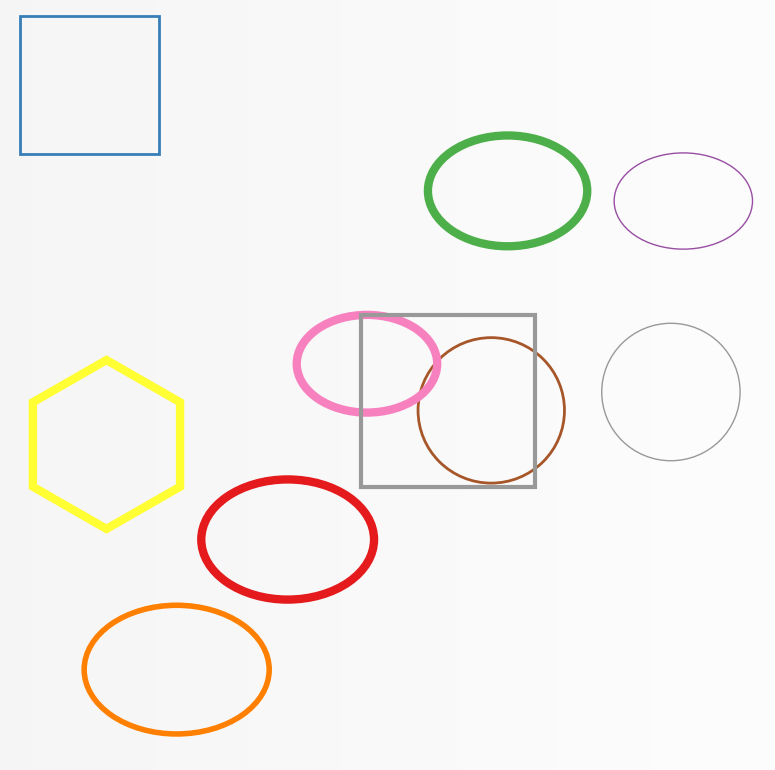[{"shape": "oval", "thickness": 3, "radius": 0.56, "center": [0.371, 0.299]}, {"shape": "square", "thickness": 1, "radius": 0.45, "center": [0.116, 0.89]}, {"shape": "oval", "thickness": 3, "radius": 0.51, "center": [0.655, 0.752]}, {"shape": "oval", "thickness": 0.5, "radius": 0.45, "center": [0.882, 0.739]}, {"shape": "oval", "thickness": 2, "radius": 0.6, "center": [0.228, 0.13]}, {"shape": "hexagon", "thickness": 3, "radius": 0.55, "center": [0.137, 0.423]}, {"shape": "circle", "thickness": 1, "radius": 0.47, "center": [0.634, 0.467]}, {"shape": "oval", "thickness": 3, "radius": 0.45, "center": [0.474, 0.528]}, {"shape": "circle", "thickness": 0.5, "radius": 0.45, "center": [0.866, 0.491]}, {"shape": "square", "thickness": 1.5, "radius": 0.56, "center": [0.578, 0.48]}]